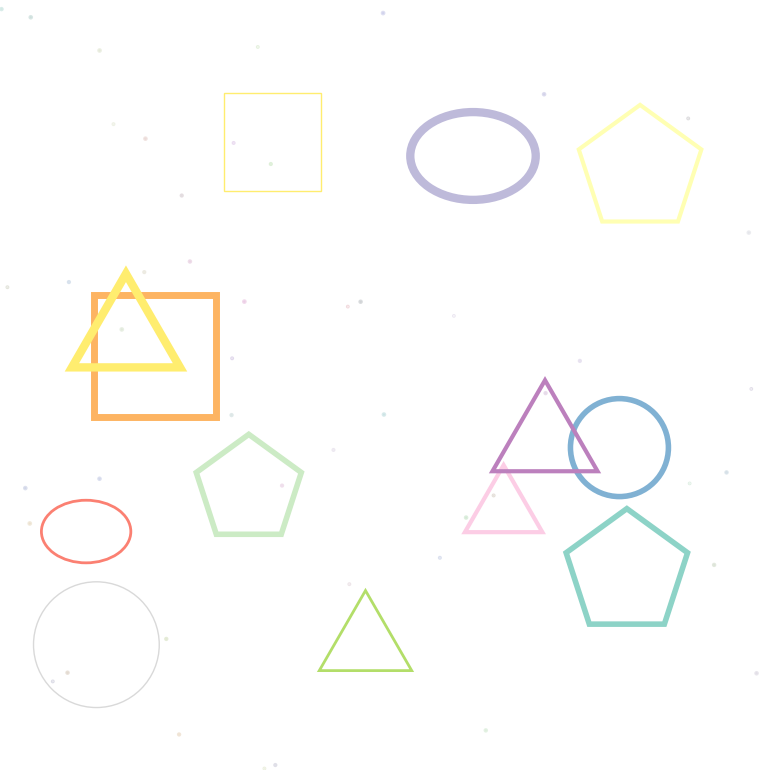[{"shape": "pentagon", "thickness": 2, "radius": 0.41, "center": [0.814, 0.257]}, {"shape": "pentagon", "thickness": 1.5, "radius": 0.42, "center": [0.831, 0.78]}, {"shape": "oval", "thickness": 3, "radius": 0.41, "center": [0.614, 0.797]}, {"shape": "oval", "thickness": 1, "radius": 0.29, "center": [0.112, 0.31]}, {"shape": "circle", "thickness": 2, "radius": 0.32, "center": [0.804, 0.419]}, {"shape": "square", "thickness": 2.5, "radius": 0.4, "center": [0.201, 0.538]}, {"shape": "triangle", "thickness": 1, "radius": 0.35, "center": [0.475, 0.164]}, {"shape": "triangle", "thickness": 1.5, "radius": 0.29, "center": [0.654, 0.338]}, {"shape": "circle", "thickness": 0.5, "radius": 0.41, "center": [0.125, 0.163]}, {"shape": "triangle", "thickness": 1.5, "radius": 0.39, "center": [0.708, 0.427]}, {"shape": "pentagon", "thickness": 2, "radius": 0.36, "center": [0.323, 0.364]}, {"shape": "square", "thickness": 0.5, "radius": 0.32, "center": [0.354, 0.816]}, {"shape": "triangle", "thickness": 3, "radius": 0.41, "center": [0.164, 0.563]}]